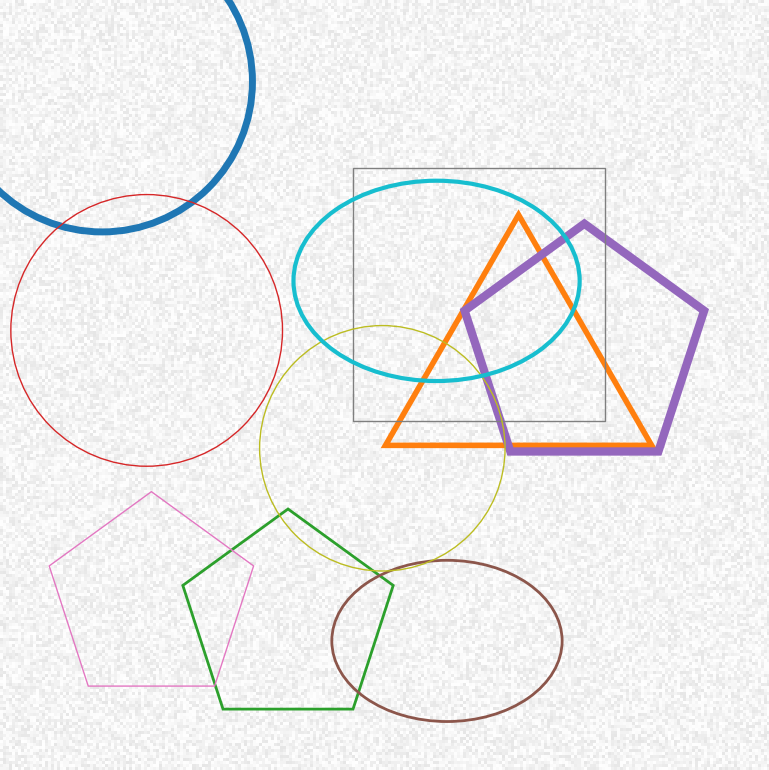[{"shape": "circle", "thickness": 2.5, "radius": 0.98, "center": [0.133, 0.894]}, {"shape": "triangle", "thickness": 2, "radius": 1.0, "center": [0.673, 0.521]}, {"shape": "pentagon", "thickness": 1, "radius": 0.72, "center": [0.374, 0.195]}, {"shape": "circle", "thickness": 0.5, "radius": 0.88, "center": [0.19, 0.571]}, {"shape": "pentagon", "thickness": 3, "radius": 0.82, "center": [0.759, 0.546]}, {"shape": "oval", "thickness": 1, "radius": 0.75, "center": [0.58, 0.168]}, {"shape": "pentagon", "thickness": 0.5, "radius": 0.7, "center": [0.197, 0.222]}, {"shape": "square", "thickness": 0.5, "radius": 0.82, "center": [0.622, 0.618]}, {"shape": "circle", "thickness": 0.5, "radius": 0.8, "center": [0.497, 0.418]}, {"shape": "oval", "thickness": 1.5, "radius": 0.93, "center": [0.567, 0.635]}]